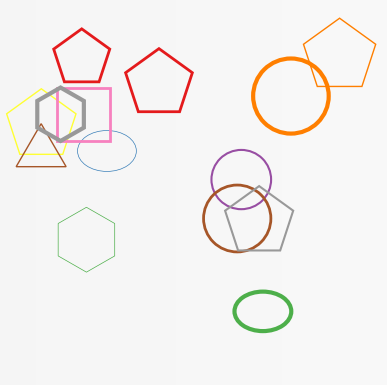[{"shape": "pentagon", "thickness": 2, "radius": 0.38, "center": [0.211, 0.849]}, {"shape": "pentagon", "thickness": 2, "radius": 0.45, "center": [0.41, 0.783]}, {"shape": "oval", "thickness": 0.5, "radius": 0.38, "center": [0.276, 0.608]}, {"shape": "hexagon", "thickness": 0.5, "radius": 0.42, "center": [0.223, 0.377]}, {"shape": "oval", "thickness": 3, "radius": 0.37, "center": [0.678, 0.191]}, {"shape": "circle", "thickness": 1.5, "radius": 0.38, "center": [0.623, 0.534]}, {"shape": "pentagon", "thickness": 1, "radius": 0.49, "center": [0.876, 0.855]}, {"shape": "circle", "thickness": 3, "radius": 0.49, "center": [0.751, 0.751]}, {"shape": "pentagon", "thickness": 1, "radius": 0.47, "center": [0.107, 0.675]}, {"shape": "circle", "thickness": 2, "radius": 0.43, "center": [0.612, 0.433]}, {"shape": "triangle", "thickness": 1, "radius": 0.37, "center": [0.106, 0.604]}, {"shape": "square", "thickness": 2, "radius": 0.34, "center": [0.216, 0.702]}, {"shape": "hexagon", "thickness": 3, "radius": 0.35, "center": [0.156, 0.703]}, {"shape": "pentagon", "thickness": 1.5, "radius": 0.46, "center": [0.669, 0.424]}]